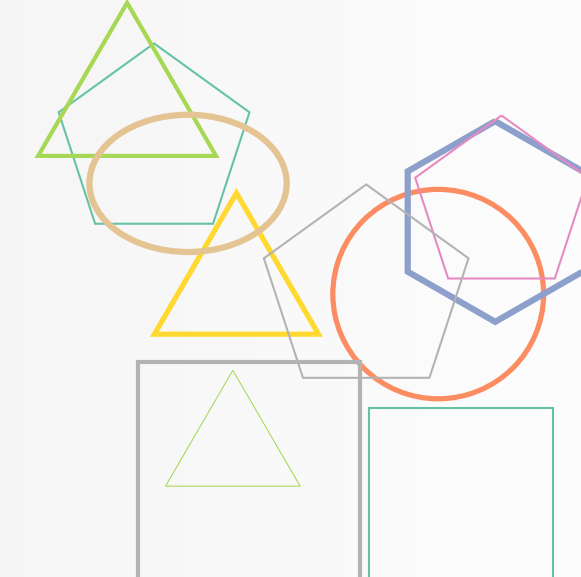[{"shape": "pentagon", "thickness": 1, "radius": 0.86, "center": [0.265, 0.751]}, {"shape": "square", "thickness": 1, "radius": 0.79, "center": [0.793, 0.134]}, {"shape": "circle", "thickness": 2.5, "radius": 0.91, "center": [0.754, 0.49]}, {"shape": "hexagon", "thickness": 3, "radius": 0.87, "center": [0.852, 0.616]}, {"shape": "pentagon", "thickness": 1, "radius": 0.78, "center": [0.863, 0.643]}, {"shape": "triangle", "thickness": 2, "radius": 0.88, "center": [0.219, 0.818]}, {"shape": "triangle", "thickness": 0.5, "radius": 0.67, "center": [0.401, 0.224]}, {"shape": "triangle", "thickness": 2.5, "radius": 0.81, "center": [0.407, 0.502]}, {"shape": "oval", "thickness": 3, "radius": 0.85, "center": [0.324, 0.682]}, {"shape": "square", "thickness": 2, "radius": 0.96, "center": [0.428, 0.181]}, {"shape": "pentagon", "thickness": 1, "radius": 0.93, "center": [0.63, 0.495]}]